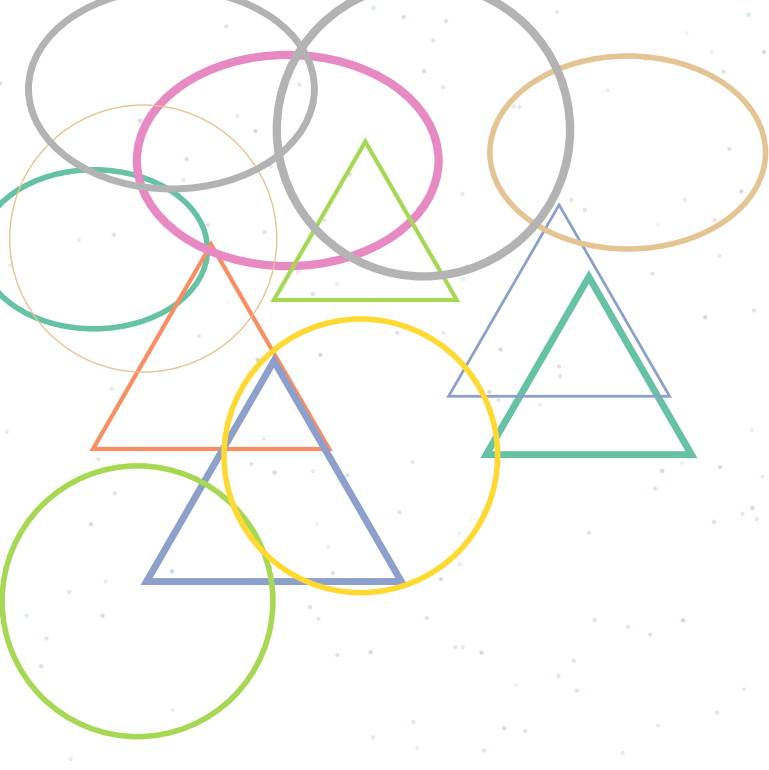[{"shape": "oval", "thickness": 2, "radius": 0.74, "center": [0.122, 0.676]}, {"shape": "triangle", "thickness": 2.5, "radius": 0.77, "center": [0.765, 0.486]}, {"shape": "triangle", "thickness": 1.5, "radius": 0.89, "center": [0.274, 0.505]}, {"shape": "triangle", "thickness": 1, "radius": 0.83, "center": [0.726, 0.568]}, {"shape": "triangle", "thickness": 2.5, "radius": 0.96, "center": [0.356, 0.34]}, {"shape": "oval", "thickness": 3, "radius": 0.98, "center": [0.374, 0.792]}, {"shape": "circle", "thickness": 2, "radius": 0.88, "center": [0.179, 0.219]}, {"shape": "triangle", "thickness": 1.5, "radius": 0.69, "center": [0.474, 0.679]}, {"shape": "circle", "thickness": 2, "radius": 0.89, "center": [0.469, 0.408]}, {"shape": "oval", "thickness": 2, "radius": 0.9, "center": [0.815, 0.802]}, {"shape": "circle", "thickness": 0.5, "radius": 0.87, "center": [0.186, 0.69]}, {"shape": "circle", "thickness": 3, "radius": 0.95, "center": [0.55, 0.831]}, {"shape": "oval", "thickness": 2.5, "radius": 0.93, "center": [0.223, 0.885]}]